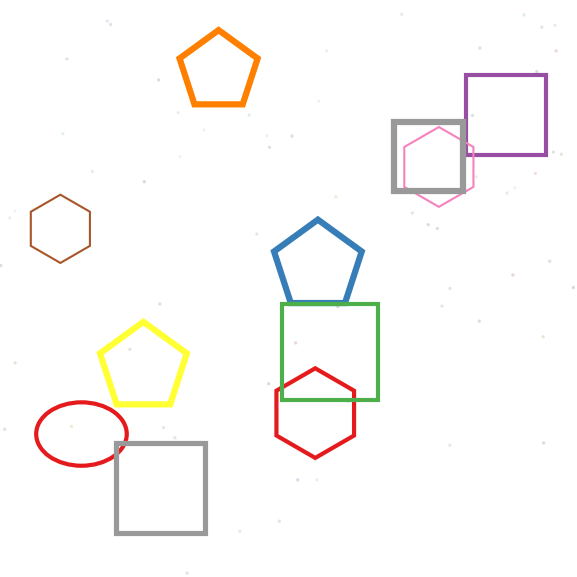[{"shape": "oval", "thickness": 2, "radius": 0.39, "center": [0.141, 0.248]}, {"shape": "hexagon", "thickness": 2, "radius": 0.39, "center": [0.546, 0.284]}, {"shape": "pentagon", "thickness": 3, "radius": 0.4, "center": [0.55, 0.539]}, {"shape": "square", "thickness": 2, "radius": 0.42, "center": [0.571, 0.389]}, {"shape": "square", "thickness": 2, "radius": 0.35, "center": [0.876, 0.8]}, {"shape": "pentagon", "thickness": 3, "radius": 0.36, "center": [0.379, 0.876]}, {"shape": "pentagon", "thickness": 3, "radius": 0.39, "center": [0.248, 0.363]}, {"shape": "hexagon", "thickness": 1, "radius": 0.3, "center": [0.105, 0.603]}, {"shape": "hexagon", "thickness": 1, "radius": 0.35, "center": [0.76, 0.71]}, {"shape": "square", "thickness": 2.5, "radius": 0.39, "center": [0.278, 0.154]}, {"shape": "square", "thickness": 3, "radius": 0.3, "center": [0.741, 0.728]}]